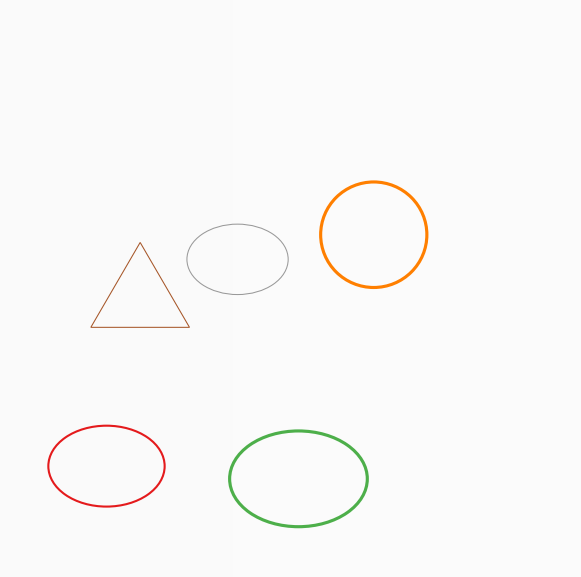[{"shape": "oval", "thickness": 1, "radius": 0.5, "center": [0.183, 0.192]}, {"shape": "oval", "thickness": 1.5, "radius": 0.59, "center": [0.513, 0.17]}, {"shape": "circle", "thickness": 1.5, "radius": 0.46, "center": [0.643, 0.593]}, {"shape": "triangle", "thickness": 0.5, "radius": 0.49, "center": [0.241, 0.481]}, {"shape": "oval", "thickness": 0.5, "radius": 0.44, "center": [0.409, 0.55]}]